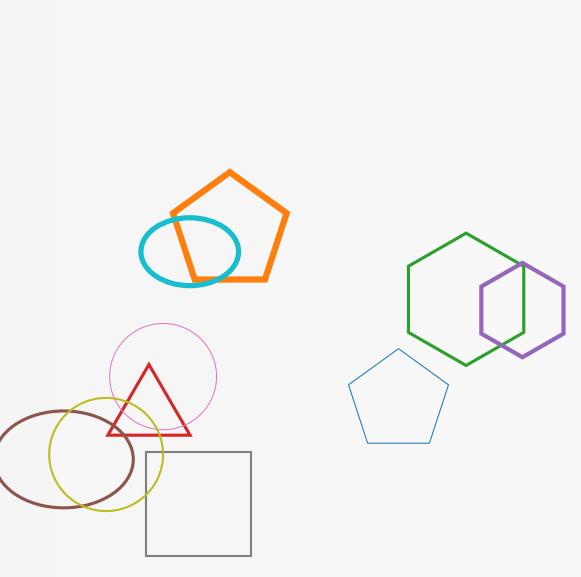[{"shape": "pentagon", "thickness": 0.5, "radius": 0.45, "center": [0.686, 0.305]}, {"shape": "pentagon", "thickness": 3, "radius": 0.51, "center": [0.395, 0.598]}, {"shape": "hexagon", "thickness": 1.5, "radius": 0.57, "center": [0.802, 0.481]}, {"shape": "triangle", "thickness": 1.5, "radius": 0.41, "center": [0.256, 0.286]}, {"shape": "hexagon", "thickness": 2, "radius": 0.41, "center": [0.899, 0.462]}, {"shape": "oval", "thickness": 1.5, "radius": 0.6, "center": [0.11, 0.204]}, {"shape": "circle", "thickness": 0.5, "radius": 0.46, "center": [0.281, 0.347]}, {"shape": "square", "thickness": 1, "radius": 0.45, "center": [0.342, 0.126]}, {"shape": "circle", "thickness": 1, "radius": 0.49, "center": [0.183, 0.212]}, {"shape": "oval", "thickness": 2.5, "radius": 0.42, "center": [0.326, 0.563]}]